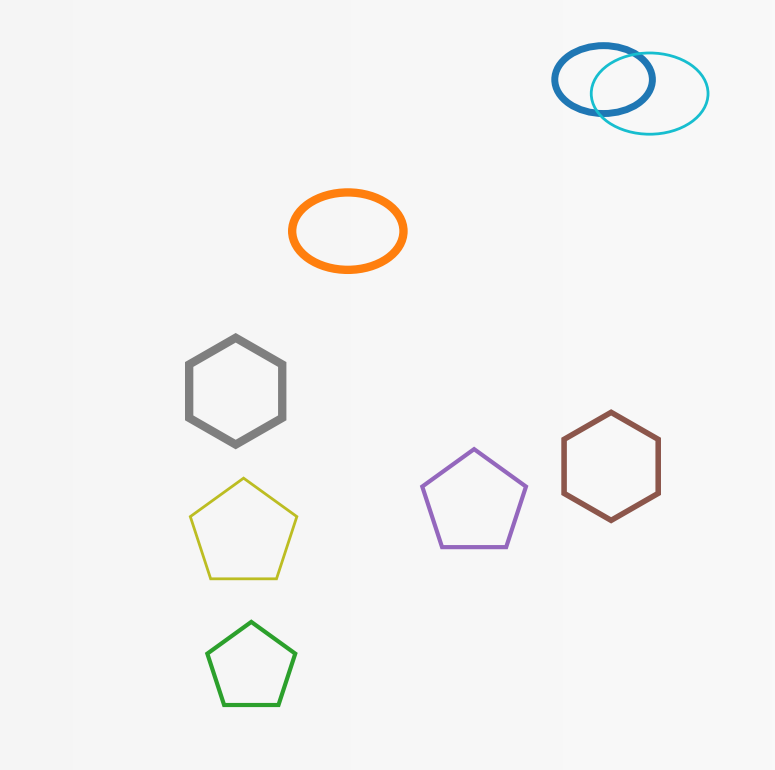[{"shape": "oval", "thickness": 2.5, "radius": 0.31, "center": [0.779, 0.897]}, {"shape": "oval", "thickness": 3, "radius": 0.36, "center": [0.449, 0.7]}, {"shape": "pentagon", "thickness": 1.5, "radius": 0.3, "center": [0.324, 0.133]}, {"shape": "pentagon", "thickness": 1.5, "radius": 0.35, "center": [0.612, 0.346]}, {"shape": "hexagon", "thickness": 2, "radius": 0.35, "center": [0.789, 0.394]}, {"shape": "hexagon", "thickness": 3, "radius": 0.35, "center": [0.304, 0.492]}, {"shape": "pentagon", "thickness": 1, "radius": 0.36, "center": [0.314, 0.307]}, {"shape": "oval", "thickness": 1, "radius": 0.38, "center": [0.838, 0.878]}]